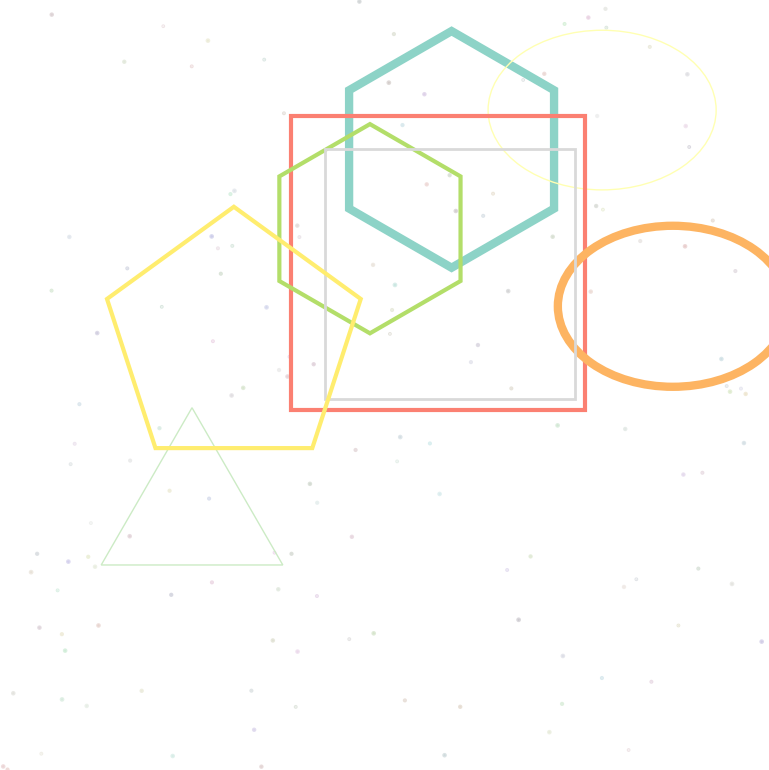[{"shape": "hexagon", "thickness": 3, "radius": 0.77, "center": [0.586, 0.806]}, {"shape": "oval", "thickness": 0.5, "radius": 0.74, "center": [0.782, 0.857]}, {"shape": "square", "thickness": 1.5, "radius": 0.95, "center": [0.569, 0.658]}, {"shape": "oval", "thickness": 3, "radius": 0.75, "center": [0.874, 0.602]}, {"shape": "hexagon", "thickness": 1.5, "radius": 0.68, "center": [0.48, 0.703]}, {"shape": "square", "thickness": 1, "radius": 0.81, "center": [0.585, 0.645]}, {"shape": "triangle", "thickness": 0.5, "radius": 0.68, "center": [0.249, 0.334]}, {"shape": "pentagon", "thickness": 1.5, "radius": 0.87, "center": [0.304, 0.558]}]